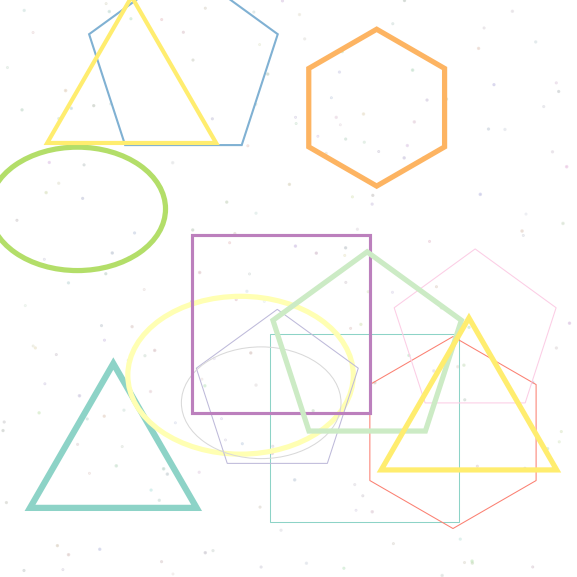[{"shape": "square", "thickness": 0.5, "radius": 0.82, "center": [0.631, 0.258]}, {"shape": "triangle", "thickness": 3, "radius": 0.83, "center": [0.196, 0.203]}, {"shape": "oval", "thickness": 2.5, "radius": 0.98, "center": [0.417, 0.349]}, {"shape": "pentagon", "thickness": 0.5, "radius": 0.74, "center": [0.48, 0.316]}, {"shape": "hexagon", "thickness": 0.5, "radius": 0.83, "center": [0.784, 0.25]}, {"shape": "pentagon", "thickness": 1, "radius": 0.86, "center": [0.318, 0.887]}, {"shape": "hexagon", "thickness": 2.5, "radius": 0.68, "center": [0.652, 0.813]}, {"shape": "oval", "thickness": 2.5, "radius": 0.76, "center": [0.134, 0.637]}, {"shape": "pentagon", "thickness": 0.5, "radius": 0.74, "center": [0.823, 0.421]}, {"shape": "oval", "thickness": 0.5, "radius": 0.69, "center": [0.452, 0.302]}, {"shape": "square", "thickness": 1.5, "radius": 0.77, "center": [0.487, 0.438]}, {"shape": "pentagon", "thickness": 2.5, "radius": 0.86, "center": [0.636, 0.392]}, {"shape": "triangle", "thickness": 2.5, "radius": 0.88, "center": [0.812, 0.273]}, {"shape": "triangle", "thickness": 2, "radius": 0.84, "center": [0.228, 0.836]}]